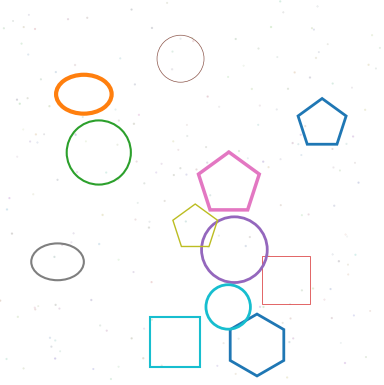[{"shape": "hexagon", "thickness": 2, "radius": 0.4, "center": [0.668, 0.104]}, {"shape": "pentagon", "thickness": 2, "radius": 0.33, "center": [0.837, 0.678]}, {"shape": "oval", "thickness": 3, "radius": 0.36, "center": [0.218, 0.755]}, {"shape": "circle", "thickness": 1.5, "radius": 0.42, "center": [0.257, 0.604]}, {"shape": "square", "thickness": 0.5, "radius": 0.31, "center": [0.743, 0.272]}, {"shape": "circle", "thickness": 2, "radius": 0.43, "center": [0.609, 0.351]}, {"shape": "circle", "thickness": 0.5, "radius": 0.31, "center": [0.469, 0.847]}, {"shape": "pentagon", "thickness": 2.5, "radius": 0.41, "center": [0.594, 0.522]}, {"shape": "oval", "thickness": 1.5, "radius": 0.34, "center": [0.149, 0.32]}, {"shape": "pentagon", "thickness": 1, "radius": 0.3, "center": [0.507, 0.409]}, {"shape": "square", "thickness": 1.5, "radius": 0.33, "center": [0.454, 0.111]}, {"shape": "circle", "thickness": 2, "radius": 0.29, "center": [0.593, 0.203]}]